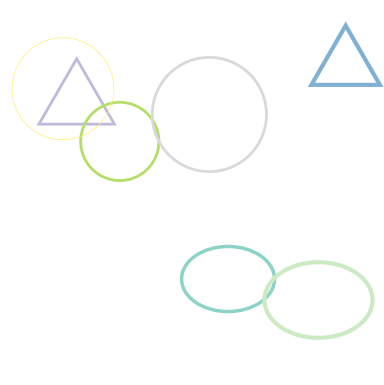[{"shape": "oval", "thickness": 2.5, "radius": 0.6, "center": [0.592, 0.275]}, {"shape": "triangle", "thickness": 2, "radius": 0.57, "center": [0.199, 0.734]}, {"shape": "triangle", "thickness": 3, "radius": 0.51, "center": [0.898, 0.831]}, {"shape": "circle", "thickness": 2, "radius": 0.51, "center": [0.311, 0.633]}, {"shape": "circle", "thickness": 2, "radius": 0.74, "center": [0.544, 0.703]}, {"shape": "oval", "thickness": 3, "radius": 0.7, "center": [0.827, 0.221]}, {"shape": "circle", "thickness": 0.5, "radius": 0.66, "center": [0.164, 0.77]}]